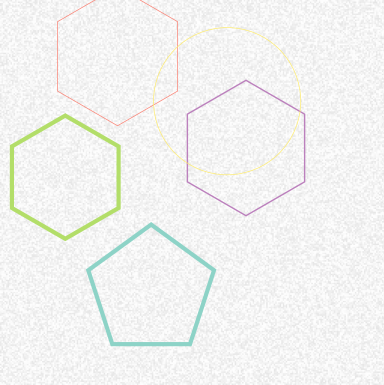[{"shape": "pentagon", "thickness": 3, "radius": 0.86, "center": [0.393, 0.245]}, {"shape": "hexagon", "thickness": 0.5, "radius": 0.9, "center": [0.305, 0.854]}, {"shape": "hexagon", "thickness": 3, "radius": 0.8, "center": [0.17, 0.54]}, {"shape": "hexagon", "thickness": 1, "radius": 0.88, "center": [0.639, 0.616]}, {"shape": "circle", "thickness": 0.5, "radius": 0.96, "center": [0.59, 0.737]}]